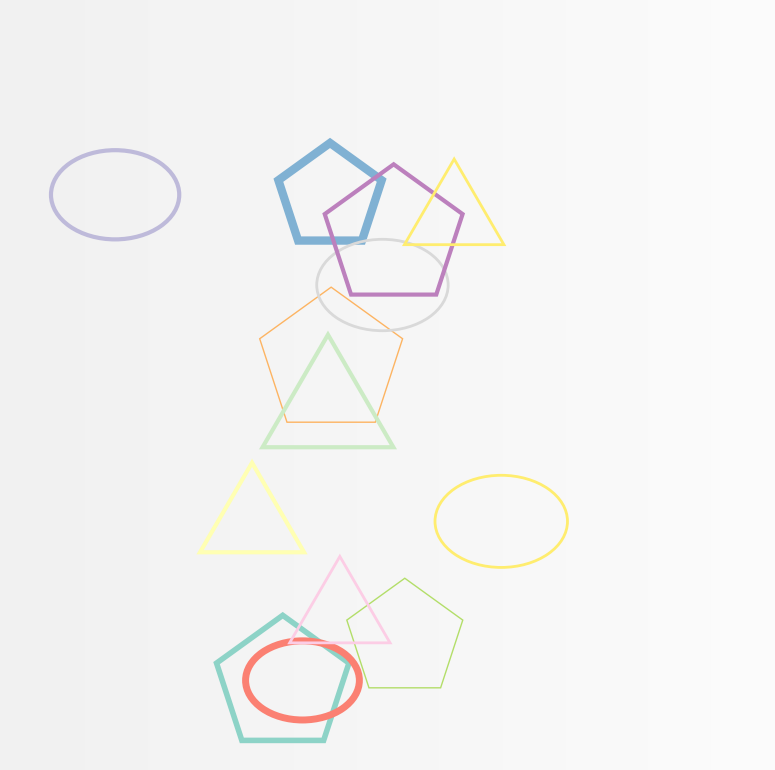[{"shape": "pentagon", "thickness": 2, "radius": 0.45, "center": [0.365, 0.111]}, {"shape": "triangle", "thickness": 1.5, "radius": 0.39, "center": [0.325, 0.322]}, {"shape": "oval", "thickness": 1.5, "radius": 0.41, "center": [0.149, 0.747]}, {"shape": "oval", "thickness": 2.5, "radius": 0.37, "center": [0.39, 0.116]}, {"shape": "pentagon", "thickness": 3, "radius": 0.35, "center": [0.426, 0.744]}, {"shape": "pentagon", "thickness": 0.5, "radius": 0.48, "center": [0.427, 0.53]}, {"shape": "pentagon", "thickness": 0.5, "radius": 0.39, "center": [0.522, 0.17]}, {"shape": "triangle", "thickness": 1, "radius": 0.37, "center": [0.439, 0.203]}, {"shape": "oval", "thickness": 1, "radius": 0.42, "center": [0.493, 0.63]}, {"shape": "pentagon", "thickness": 1.5, "radius": 0.47, "center": [0.508, 0.693]}, {"shape": "triangle", "thickness": 1.5, "radius": 0.49, "center": [0.423, 0.468]}, {"shape": "oval", "thickness": 1, "radius": 0.43, "center": [0.647, 0.323]}, {"shape": "triangle", "thickness": 1, "radius": 0.37, "center": [0.586, 0.719]}]